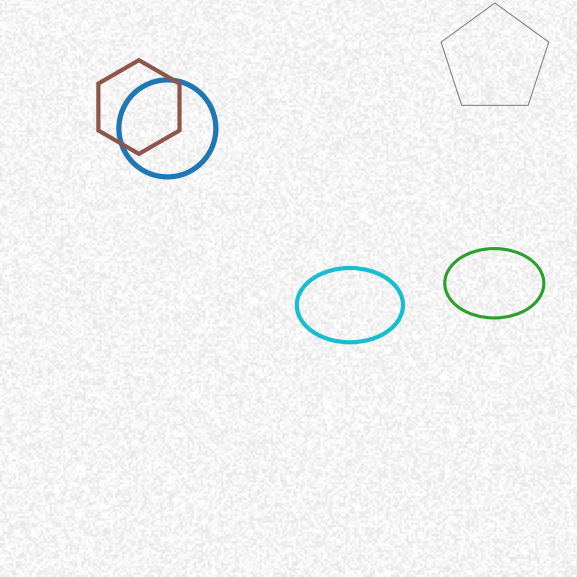[{"shape": "circle", "thickness": 2.5, "radius": 0.42, "center": [0.29, 0.777]}, {"shape": "oval", "thickness": 1.5, "radius": 0.43, "center": [0.856, 0.509]}, {"shape": "hexagon", "thickness": 2, "radius": 0.41, "center": [0.241, 0.814]}, {"shape": "pentagon", "thickness": 0.5, "radius": 0.49, "center": [0.857, 0.896]}, {"shape": "oval", "thickness": 2, "radius": 0.46, "center": [0.606, 0.471]}]